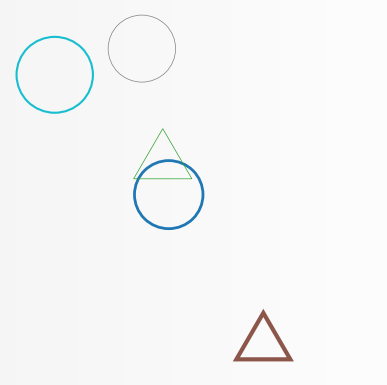[{"shape": "circle", "thickness": 2, "radius": 0.44, "center": [0.435, 0.494]}, {"shape": "triangle", "thickness": 0.5, "radius": 0.43, "center": [0.42, 0.579]}, {"shape": "triangle", "thickness": 3, "radius": 0.4, "center": [0.68, 0.107]}, {"shape": "circle", "thickness": 0.5, "radius": 0.44, "center": [0.366, 0.874]}, {"shape": "circle", "thickness": 1.5, "radius": 0.49, "center": [0.141, 0.806]}]